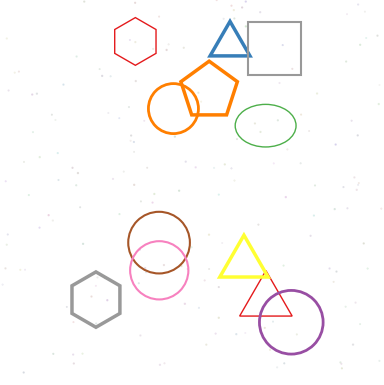[{"shape": "triangle", "thickness": 1, "radius": 0.39, "center": [0.691, 0.218]}, {"shape": "hexagon", "thickness": 1, "radius": 0.31, "center": [0.352, 0.892]}, {"shape": "triangle", "thickness": 2.5, "radius": 0.3, "center": [0.597, 0.885]}, {"shape": "oval", "thickness": 1, "radius": 0.4, "center": [0.69, 0.674]}, {"shape": "circle", "thickness": 2, "radius": 0.41, "center": [0.757, 0.163]}, {"shape": "circle", "thickness": 2, "radius": 0.32, "center": [0.45, 0.718]}, {"shape": "pentagon", "thickness": 2.5, "radius": 0.39, "center": [0.543, 0.764]}, {"shape": "triangle", "thickness": 2.5, "radius": 0.36, "center": [0.634, 0.317]}, {"shape": "circle", "thickness": 1.5, "radius": 0.4, "center": [0.413, 0.37]}, {"shape": "circle", "thickness": 1.5, "radius": 0.38, "center": [0.414, 0.298]}, {"shape": "square", "thickness": 1.5, "radius": 0.34, "center": [0.713, 0.874]}, {"shape": "hexagon", "thickness": 2.5, "radius": 0.36, "center": [0.249, 0.222]}]